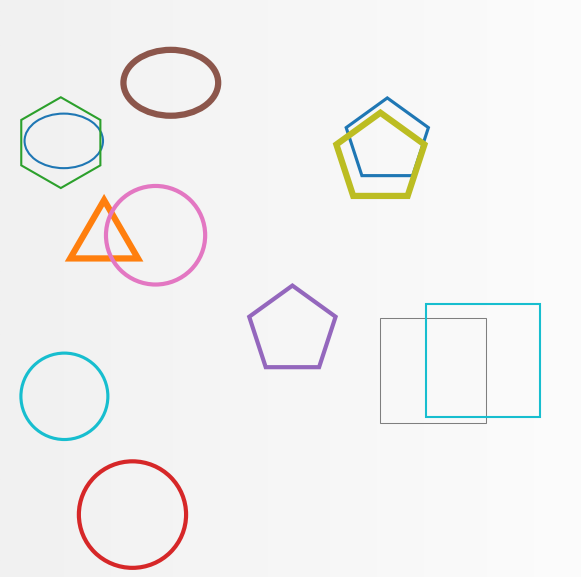[{"shape": "oval", "thickness": 1, "radius": 0.34, "center": [0.11, 0.755]}, {"shape": "pentagon", "thickness": 1.5, "radius": 0.37, "center": [0.666, 0.755]}, {"shape": "triangle", "thickness": 3, "radius": 0.34, "center": [0.179, 0.585]}, {"shape": "hexagon", "thickness": 1, "radius": 0.39, "center": [0.105, 0.752]}, {"shape": "circle", "thickness": 2, "radius": 0.46, "center": [0.228, 0.108]}, {"shape": "pentagon", "thickness": 2, "radius": 0.39, "center": [0.503, 0.427]}, {"shape": "oval", "thickness": 3, "radius": 0.41, "center": [0.294, 0.856]}, {"shape": "circle", "thickness": 2, "radius": 0.43, "center": [0.268, 0.592]}, {"shape": "square", "thickness": 0.5, "radius": 0.45, "center": [0.745, 0.358]}, {"shape": "pentagon", "thickness": 3, "radius": 0.4, "center": [0.654, 0.724]}, {"shape": "circle", "thickness": 1.5, "radius": 0.37, "center": [0.111, 0.313]}, {"shape": "square", "thickness": 1, "radius": 0.49, "center": [0.831, 0.375]}]